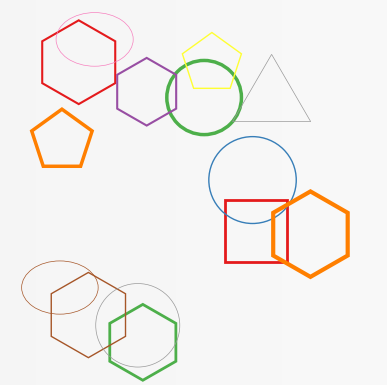[{"shape": "square", "thickness": 2, "radius": 0.4, "center": [0.661, 0.399]}, {"shape": "hexagon", "thickness": 1.5, "radius": 0.54, "center": [0.203, 0.838]}, {"shape": "circle", "thickness": 1, "radius": 0.56, "center": [0.652, 0.532]}, {"shape": "circle", "thickness": 2.5, "radius": 0.48, "center": [0.527, 0.747]}, {"shape": "hexagon", "thickness": 2, "radius": 0.49, "center": [0.369, 0.111]}, {"shape": "hexagon", "thickness": 1.5, "radius": 0.44, "center": [0.379, 0.762]}, {"shape": "hexagon", "thickness": 3, "radius": 0.55, "center": [0.801, 0.392]}, {"shape": "pentagon", "thickness": 2.5, "radius": 0.41, "center": [0.16, 0.634]}, {"shape": "pentagon", "thickness": 1, "radius": 0.4, "center": [0.547, 0.835]}, {"shape": "hexagon", "thickness": 1, "radius": 0.55, "center": [0.228, 0.182]}, {"shape": "oval", "thickness": 0.5, "radius": 0.49, "center": [0.155, 0.253]}, {"shape": "oval", "thickness": 0.5, "radius": 0.5, "center": [0.244, 0.898]}, {"shape": "triangle", "thickness": 0.5, "radius": 0.58, "center": [0.701, 0.742]}, {"shape": "circle", "thickness": 0.5, "radius": 0.54, "center": [0.356, 0.155]}]